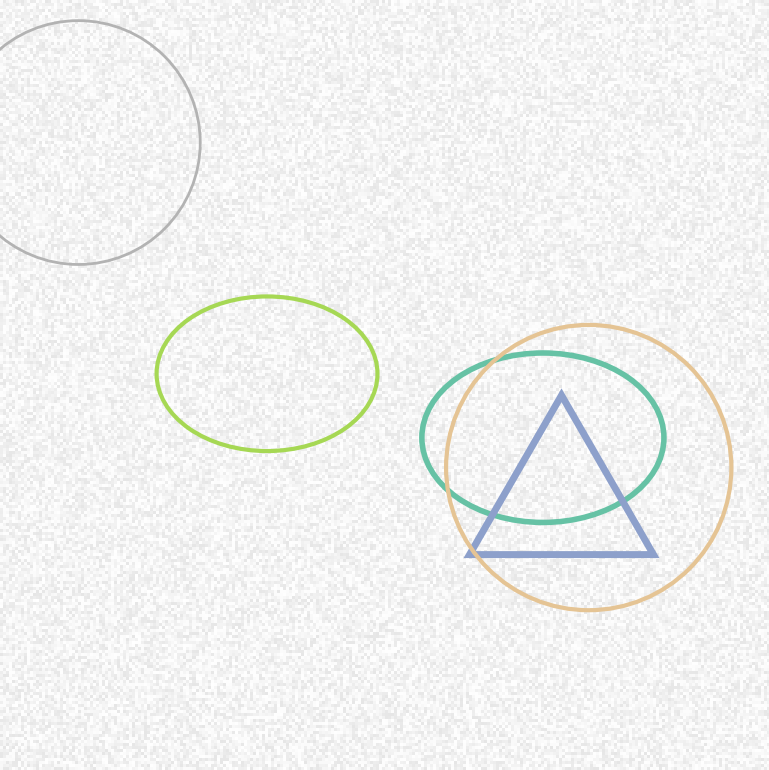[{"shape": "oval", "thickness": 2, "radius": 0.79, "center": [0.705, 0.432]}, {"shape": "triangle", "thickness": 2.5, "radius": 0.69, "center": [0.729, 0.349]}, {"shape": "oval", "thickness": 1.5, "radius": 0.72, "center": [0.347, 0.515]}, {"shape": "circle", "thickness": 1.5, "radius": 0.93, "center": [0.765, 0.393]}, {"shape": "circle", "thickness": 1, "radius": 0.79, "center": [0.102, 0.815]}]